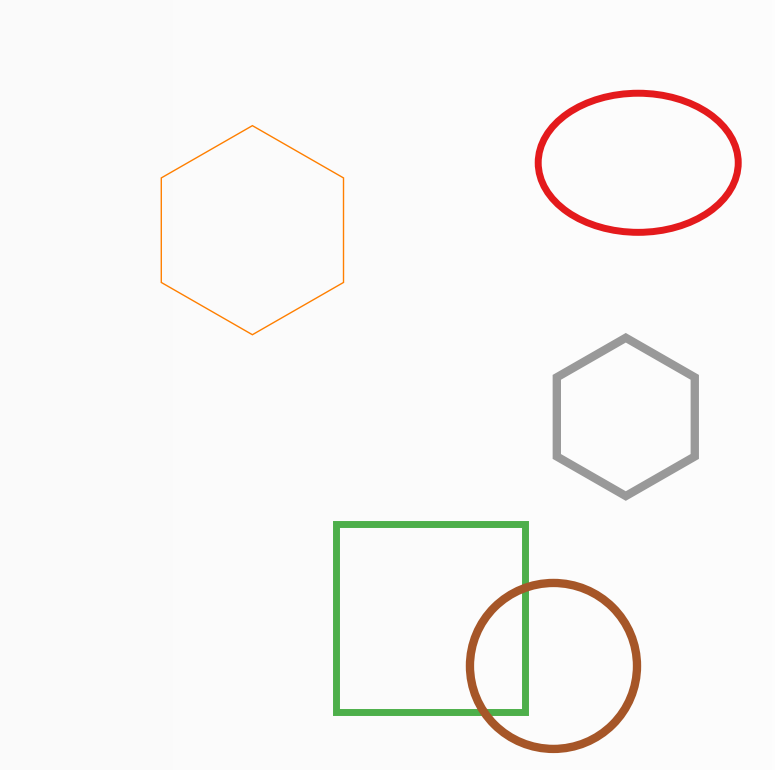[{"shape": "oval", "thickness": 2.5, "radius": 0.65, "center": [0.824, 0.789]}, {"shape": "square", "thickness": 2.5, "radius": 0.61, "center": [0.555, 0.197]}, {"shape": "hexagon", "thickness": 0.5, "radius": 0.68, "center": [0.326, 0.701]}, {"shape": "circle", "thickness": 3, "radius": 0.54, "center": [0.714, 0.135]}, {"shape": "hexagon", "thickness": 3, "radius": 0.51, "center": [0.807, 0.459]}]